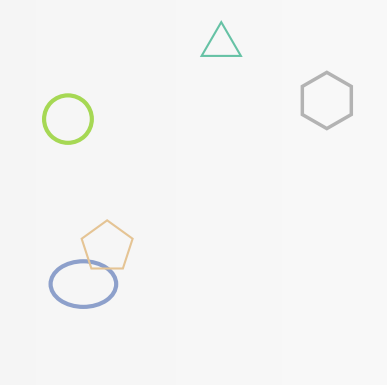[{"shape": "triangle", "thickness": 1.5, "radius": 0.29, "center": [0.571, 0.884]}, {"shape": "oval", "thickness": 3, "radius": 0.42, "center": [0.215, 0.262]}, {"shape": "circle", "thickness": 3, "radius": 0.31, "center": [0.175, 0.691]}, {"shape": "pentagon", "thickness": 1.5, "radius": 0.35, "center": [0.276, 0.359]}, {"shape": "hexagon", "thickness": 2.5, "radius": 0.36, "center": [0.843, 0.739]}]